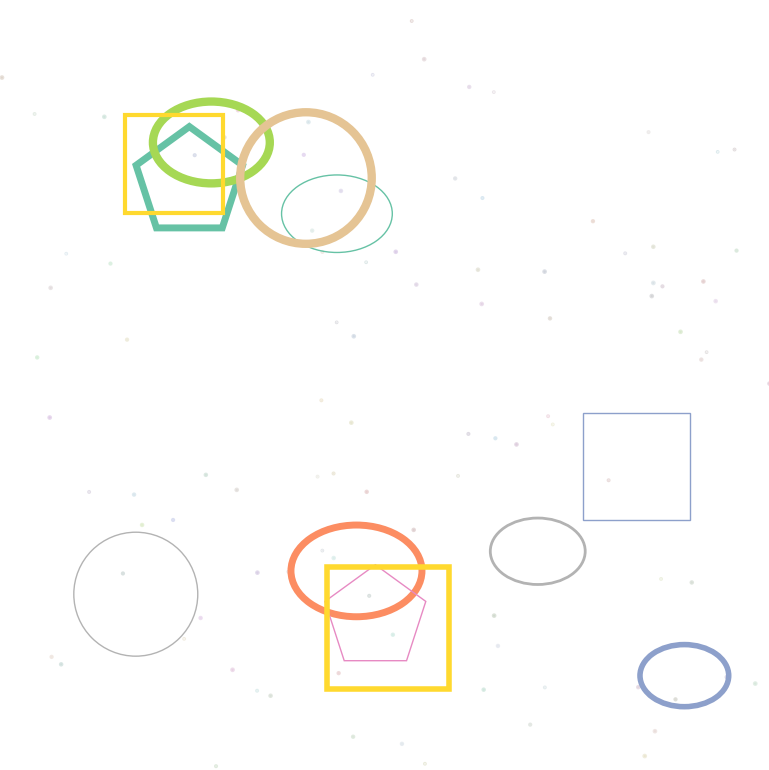[{"shape": "pentagon", "thickness": 2.5, "radius": 0.36, "center": [0.246, 0.763]}, {"shape": "oval", "thickness": 0.5, "radius": 0.36, "center": [0.438, 0.722]}, {"shape": "oval", "thickness": 2.5, "radius": 0.43, "center": [0.463, 0.259]}, {"shape": "oval", "thickness": 2, "radius": 0.29, "center": [0.889, 0.123]}, {"shape": "square", "thickness": 0.5, "radius": 0.35, "center": [0.827, 0.394]}, {"shape": "pentagon", "thickness": 0.5, "radius": 0.34, "center": [0.488, 0.198]}, {"shape": "oval", "thickness": 3, "radius": 0.38, "center": [0.274, 0.815]}, {"shape": "square", "thickness": 2, "radius": 0.4, "center": [0.504, 0.184]}, {"shape": "square", "thickness": 1.5, "radius": 0.32, "center": [0.227, 0.787]}, {"shape": "circle", "thickness": 3, "radius": 0.43, "center": [0.397, 0.769]}, {"shape": "oval", "thickness": 1, "radius": 0.31, "center": [0.698, 0.284]}, {"shape": "circle", "thickness": 0.5, "radius": 0.4, "center": [0.176, 0.228]}]